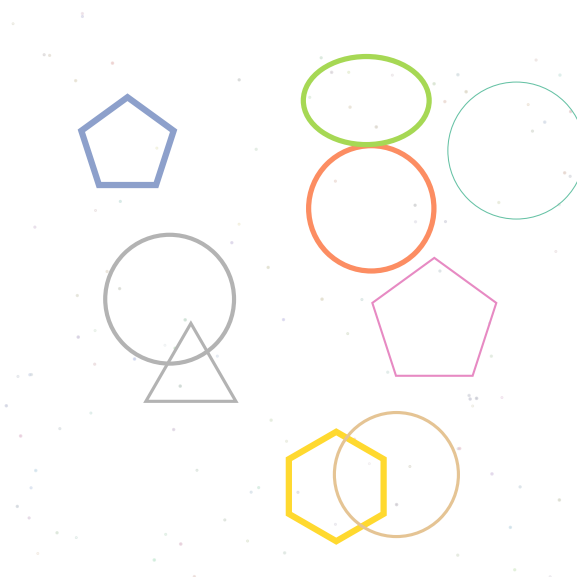[{"shape": "circle", "thickness": 0.5, "radius": 0.59, "center": [0.894, 0.738]}, {"shape": "circle", "thickness": 2.5, "radius": 0.54, "center": [0.643, 0.638]}, {"shape": "pentagon", "thickness": 3, "radius": 0.42, "center": [0.221, 0.747]}, {"shape": "pentagon", "thickness": 1, "radius": 0.56, "center": [0.752, 0.44]}, {"shape": "oval", "thickness": 2.5, "radius": 0.54, "center": [0.634, 0.825]}, {"shape": "hexagon", "thickness": 3, "radius": 0.47, "center": [0.582, 0.157]}, {"shape": "circle", "thickness": 1.5, "radius": 0.54, "center": [0.686, 0.177]}, {"shape": "triangle", "thickness": 1.5, "radius": 0.45, "center": [0.331, 0.349]}, {"shape": "circle", "thickness": 2, "radius": 0.56, "center": [0.294, 0.481]}]